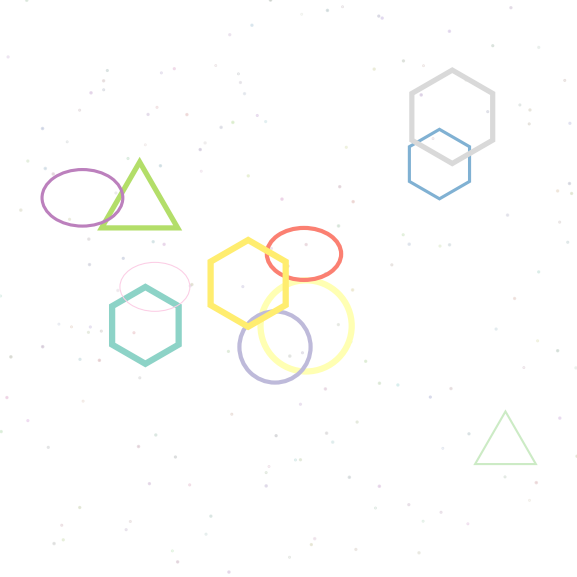[{"shape": "hexagon", "thickness": 3, "radius": 0.33, "center": [0.252, 0.436]}, {"shape": "circle", "thickness": 3, "radius": 0.39, "center": [0.53, 0.435]}, {"shape": "circle", "thickness": 2, "radius": 0.31, "center": [0.476, 0.398]}, {"shape": "oval", "thickness": 2, "radius": 0.32, "center": [0.526, 0.559]}, {"shape": "hexagon", "thickness": 1.5, "radius": 0.3, "center": [0.761, 0.715]}, {"shape": "triangle", "thickness": 2.5, "radius": 0.38, "center": [0.242, 0.643]}, {"shape": "oval", "thickness": 0.5, "radius": 0.3, "center": [0.268, 0.502]}, {"shape": "hexagon", "thickness": 2.5, "radius": 0.4, "center": [0.783, 0.797]}, {"shape": "oval", "thickness": 1.5, "radius": 0.35, "center": [0.143, 0.657]}, {"shape": "triangle", "thickness": 1, "radius": 0.3, "center": [0.875, 0.226]}, {"shape": "hexagon", "thickness": 3, "radius": 0.38, "center": [0.43, 0.508]}]